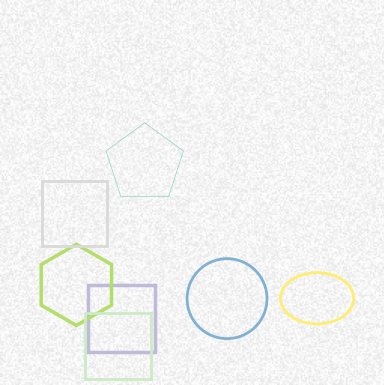[{"shape": "pentagon", "thickness": 0.5, "radius": 0.53, "center": [0.376, 0.575]}, {"shape": "square", "thickness": 2.5, "radius": 0.44, "center": [0.316, 0.172]}, {"shape": "circle", "thickness": 2, "radius": 0.52, "center": [0.59, 0.224]}, {"shape": "hexagon", "thickness": 2.5, "radius": 0.53, "center": [0.198, 0.26]}, {"shape": "square", "thickness": 2, "radius": 0.42, "center": [0.193, 0.445]}, {"shape": "square", "thickness": 2, "radius": 0.43, "center": [0.307, 0.101]}, {"shape": "oval", "thickness": 2, "radius": 0.48, "center": [0.824, 0.225]}]